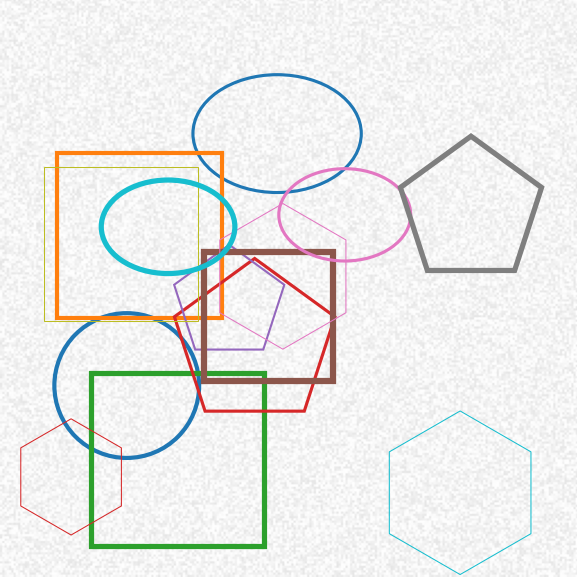[{"shape": "oval", "thickness": 1.5, "radius": 0.73, "center": [0.48, 0.768]}, {"shape": "circle", "thickness": 2, "radius": 0.63, "center": [0.219, 0.332]}, {"shape": "square", "thickness": 2, "radius": 0.71, "center": [0.241, 0.591]}, {"shape": "square", "thickness": 2.5, "radius": 0.75, "center": [0.308, 0.203]}, {"shape": "pentagon", "thickness": 1.5, "radius": 0.73, "center": [0.441, 0.405]}, {"shape": "hexagon", "thickness": 0.5, "radius": 0.5, "center": [0.123, 0.173]}, {"shape": "pentagon", "thickness": 1, "radius": 0.5, "center": [0.397, 0.475]}, {"shape": "square", "thickness": 3, "radius": 0.56, "center": [0.465, 0.45]}, {"shape": "oval", "thickness": 1.5, "radius": 0.57, "center": [0.597, 0.627]}, {"shape": "hexagon", "thickness": 0.5, "radius": 0.63, "center": [0.49, 0.521]}, {"shape": "pentagon", "thickness": 2.5, "radius": 0.64, "center": [0.816, 0.635]}, {"shape": "square", "thickness": 0.5, "radius": 0.66, "center": [0.21, 0.577]}, {"shape": "oval", "thickness": 2.5, "radius": 0.58, "center": [0.291, 0.606]}, {"shape": "hexagon", "thickness": 0.5, "radius": 0.71, "center": [0.797, 0.146]}]